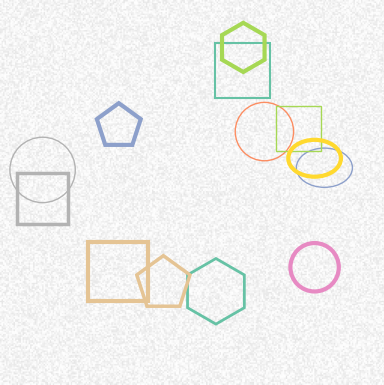[{"shape": "square", "thickness": 1.5, "radius": 0.36, "center": [0.631, 0.817]}, {"shape": "hexagon", "thickness": 2, "radius": 0.43, "center": [0.561, 0.243]}, {"shape": "circle", "thickness": 1, "radius": 0.38, "center": [0.687, 0.658]}, {"shape": "oval", "thickness": 1, "radius": 0.36, "center": [0.843, 0.564]}, {"shape": "pentagon", "thickness": 3, "radius": 0.3, "center": [0.309, 0.672]}, {"shape": "circle", "thickness": 3, "radius": 0.31, "center": [0.817, 0.306]}, {"shape": "hexagon", "thickness": 3, "radius": 0.32, "center": [0.632, 0.877]}, {"shape": "square", "thickness": 1, "radius": 0.29, "center": [0.775, 0.666]}, {"shape": "oval", "thickness": 3, "radius": 0.34, "center": [0.817, 0.589]}, {"shape": "pentagon", "thickness": 2.5, "radius": 0.36, "center": [0.424, 0.263]}, {"shape": "square", "thickness": 3, "radius": 0.39, "center": [0.306, 0.294]}, {"shape": "circle", "thickness": 1, "radius": 0.42, "center": [0.111, 0.559]}, {"shape": "square", "thickness": 2.5, "radius": 0.33, "center": [0.109, 0.485]}]